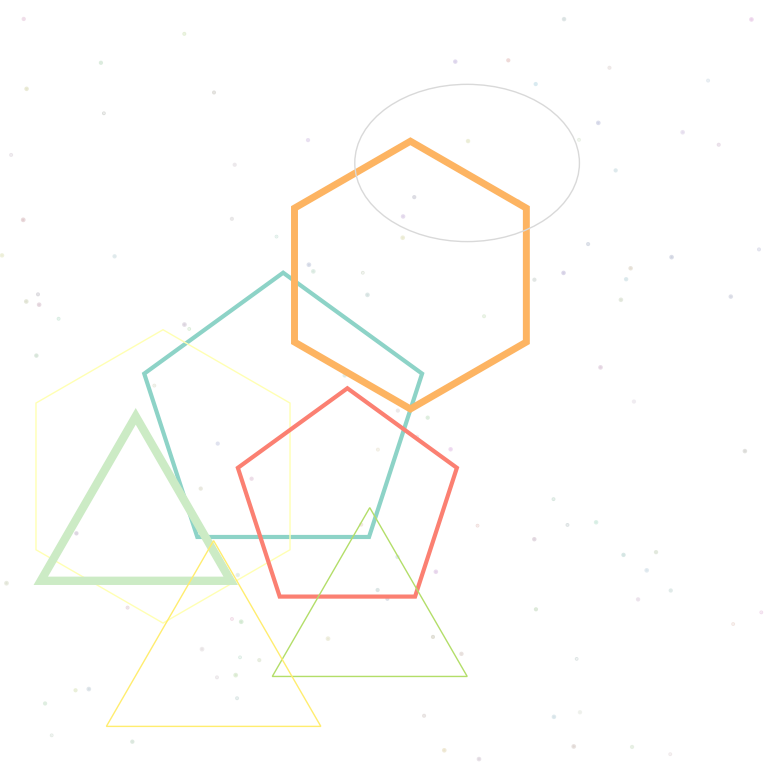[{"shape": "pentagon", "thickness": 1.5, "radius": 0.95, "center": [0.368, 0.456]}, {"shape": "hexagon", "thickness": 0.5, "radius": 0.95, "center": [0.212, 0.381]}, {"shape": "pentagon", "thickness": 1.5, "radius": 0.75, "center": [0.451, 0.346]}, {"shape": "hexagon", "thickness": 2.5, "radius": 0.87, "center": [0.533, 0.643]}, {"shape": "triangle", "thickness": 0.5, "radius": 0.73, "center": [0.48, 0.195]}, {"shape": "oval", "thickness": 0.5, "radius": 0.73, "center": [0.607, 0.788]}, {"shape": "triangle", "thickness": 3, "radius": 0.71, "center": [0.176, 0.317]}, {"shape": "triangle", "thickness": 0.5, "radius": 0.8, "center": [0.277, 0.137]}]